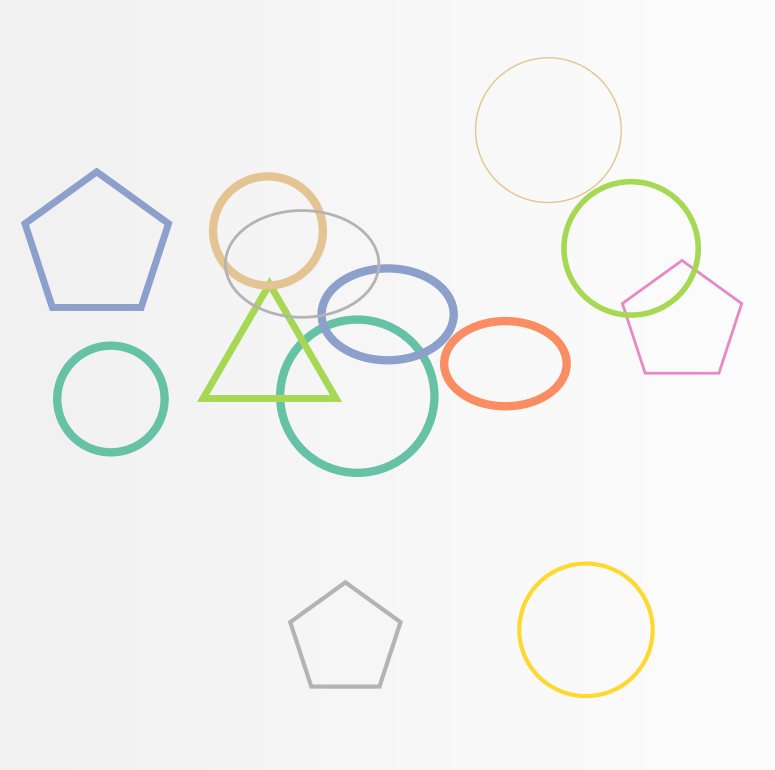[{"shape": "circle", "thickness": 3, "radius": 0.5, "center": [0.461, 0.485]}, {"shape": "circle", "thickness": 3, "radius": 0.35, "center": [0.143, 0.482]}, {"shape": "oval", "thickness": 3, "radius": 0.4, "center": [0.652, 0.528]}, {"shape": "oval", "thickness": 3, "radius": 0.43, "center": [0.5, 0.592]}, {"shape": "pentagon", "thickness": 2.5, "radius": 0.49, "center": [0.125, 0.679]}, {"shape": "pentagon", "thickness": 1, "radius": 0.4, "center": [0.88, 0.581]}, {"shape": "triangle", "thickness": 2.5, "radius": 0.5, "center": [0.348, 0.532]}, {"shape": "circle", "thickness": 2, "radius": 0.43, "center": [0.814, 0.677]}, {"shape": "circle", "thickness": 1.5, "radius": 0.43, "center": [0.756, 0.182]}, {"shape": "circle", "thickness": 0.5, "radius": 0.47, "center": [0.708, 0.831]}, {"shape": "circle", "thickness": 3, "radius": 0.35, "center": [0.346, 0.7]}, {"shape": "pentagon", "thickness": 1.5, "radius": 0.37, "center": [0.446, 0.169]}, {"shape": "oval", "thickness": 1, "radius": 0.5, "center": [0.39, 0.657]}]